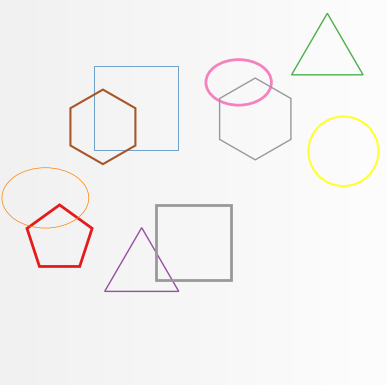[{"shape": "pentagon", "thickness": 2, "radius": 0.44, "center": [0.154, 0.379]}, {"shape": "square", "thickness": 0.5, "radius": 0.54, "center": [0.352, 0.719]}, {"shape": "triangle", "thickness": 1, "radius": 0.53, "center": [0.845, 0.859]}, {"shape": "triangle", "thickness": 1, "radius": 0.55, "center": [0.366, 0.298]}, {"shape": "oval", "thickness": 0.5, "radius": 0.56, "center": [0.117, 0.486]}, {"shape": "circle", "thickness": 1.5, "radius": 0.45, "center": [0.886, 0.607]}, {"shape": "hexagon", "thickness": 1.5, "radius": 0.48, "center": [0.266, 0.67]}, {"shape": "oval", "thickness": 2, "radius": 0.42, "center": [0.616, 0.786]}, {"shape": "square", "thickness": 2, "radius": 0.49, "center": [0.499, 0.37]}, {"shape": "hexagon", "thickness": 1, "radius": 0.53, "center": [0.659, 0.691]}]